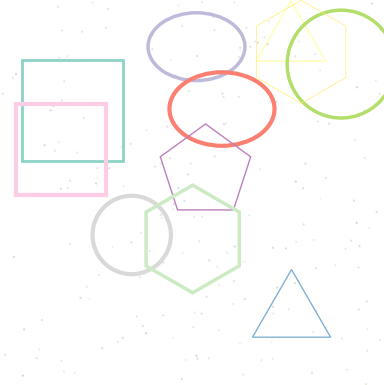[{"shape": "square", "thickness": 2, "radius": 0.66, "center": [0.188, 0.714]}, {"shape": "triangle", "thickness": 1, "radius": 0.52, "center": [0.756, 0.893]}, {"shape": "oval", "thickness": 2.5, "radius": 0.63, "center": [0.51, 0.879]}, {"shape": "oval", "thickness": 3, "radius": 0.68, "center": [0.577, 0.717]}, {"shape": "triangle", "thickness": 1, "radius": 0.59, "center": [0.757, 0.183]}, {"shape": "circle", "thickness": 2.5, "radius": 0.7, "center": [0.886, 0.834]}, {"shape": "square", "thickness": 3, "radius": 0.59, "center": [0.159, 0.612]}, {"shape": "circle", "thickness": 3, "radius": 0.51, "center": [0.342, 0.39]}, {"shape": "pentagon", "thickness": 1, "radius": 0.62, "center": [0.534, 0.555]}, {"shape": "hexagon", "thickness": 2.5, "radius": 0.7, "center": [0.5, 0.379]}, {"shape": "hexagon", "thickness": 0.5, "radius": 0.67, "center": [0.782, 0.865]}]